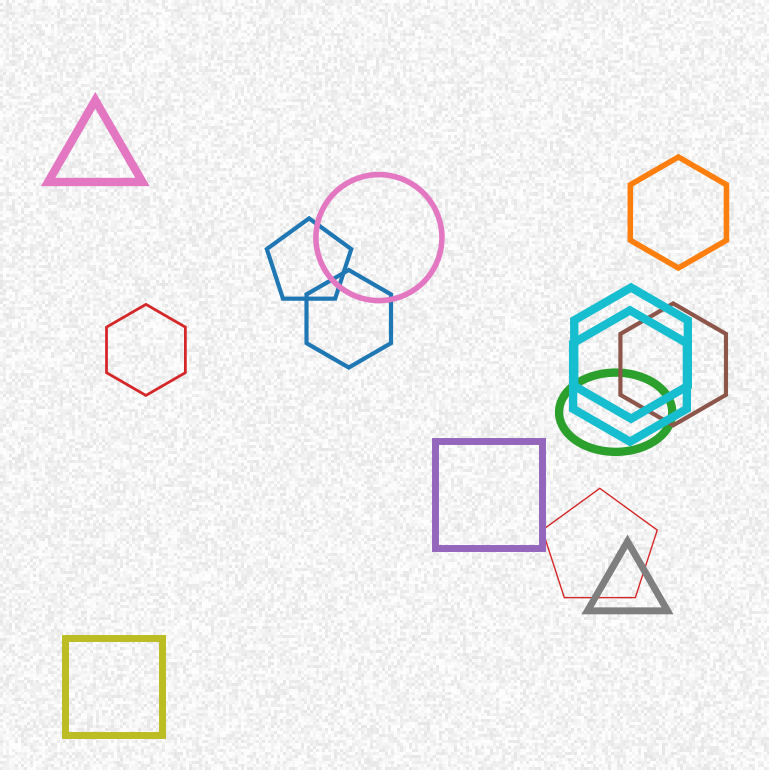[{"shape": "pentagon", "thickness": 1.5, "radius": 0.29, "center": [0.401, 0.659]}, {"shape": "hexagon", "thickness": 1.5, "radius": 0.32, "center": [0.453, 0.586]}, {"shape": "hexagon", "thickness": 2, "radius": 0.36, "center": [0.881, 0.724]}, {"shape": "oval", "thickness": 3, "radius": 0.37, "center": [0.8, 0.465]}, {"shape": "hexagon", "thickness": 1, "radius": 0.3, "center": [0.19, 0.546]}, {"shape": "pentagon", "thickness": 0.5, "radius": 0.39, "center": [0.779, 0.287]}, {"shape": "square", "thickness": 2.5, "radius": 0.35, "center": [0.635, 0.358]}, {"shape": "hexagon", "thickness": 1.5, "radius": 0.4, "center": [0.874, 0.527]}, {"shape": "circle", "thickness": 2, "radius": 0.41, "center": [0.492, 0.691]}, {"shape": "triangle", "thickness": 3, "radius": 0.35, "center": [0.124, 0.799]}, {"shape": "triangle", "thickness": 2.5, "radius": 0.3, "center": [0.815, 0.237]}, {"shape": "square", "thickness": 2.5, "radius": 0.32, "center": [0.147, 0.108]}, {"shape": "hexagon", "thickness": 3, "radius": 0.43, "center": [0.82, 0.541]}, {"shape": "hexagon", "thickness": 3, "radius": 0.43, "center": [0.818, 0.512]}]